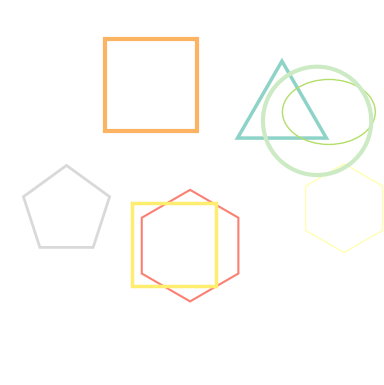[{"shape": "triangle", "thickness": 2.5, "radius": 0.67, "center": [0.732, 0.708]}, {"shape": "hexagon", "thickness": 1, "radius": 0.58, "center": [0.894, 0.459]}, {"shape": "hexagon", "thickness": 1.5, "radius": 0.72, "center": [0.494, 0.362]}, {"shape": "square", "thickness": 3, "radius": 0.6, "center": [0.391, 0.779]}, {"shape": "oval", "thickness": 1, "radius": 0.6, "center": [0.854, 0.709]}, {"shape": "pentagon", "thickness": 2, "radius": 0.59, "center": [0.173, 0.453]}, {"shape": "circle", "thickness": 3, "radius": 0.7, "center": [0.824, 0.686]}, {"shape": "square", "thickness": 2.5, "radius": 0.54, "center": [0.451, 0.365]}]